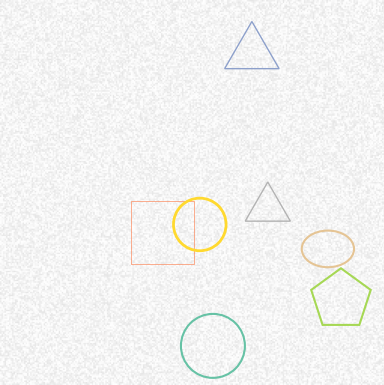[{"shape": "circle", "thickness": 1.5, "radius": 0.42, "center": [0.553, 0.102]}, {"shape": "square", "thickness": 0.5, "radius": 0.41, "center": [0.421, 0.395]}, {"shape": "triangle", "thickness": 1, "radius": 0.41, "center": [0.654, 0.862]}, {"shape": "pentagon", "thickness": 1.5, "radius": 0.41, "center": [0.886, 0.222]}, {"shape": "circle", "thickness": 2, "radius": 0.34, "center": [0.519, 0.417]}, {"shape": "oval", "thickness": 1.5, "radius": 0.34, "center": [0.852, 0.353]}, {"shape": "triangle", "thickness": 1, "radius": 0.34, "center": [0.696, 0.459]}]